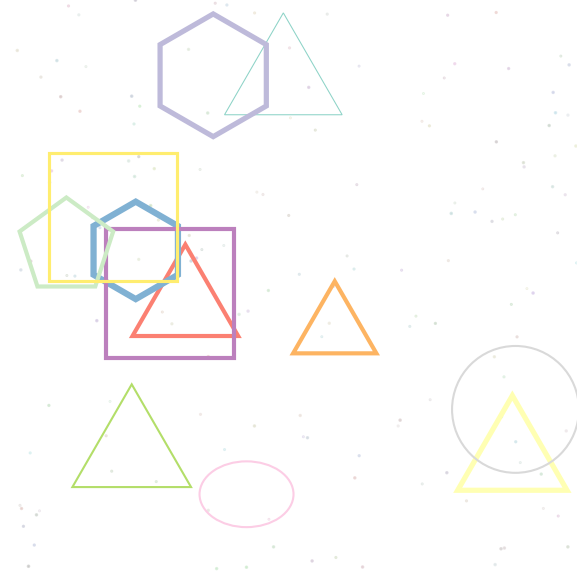[{"shape": "triangle", "thickness": 0.5, "radius": 0.59, "center": [0.491, 0.859]}, {"shape": "triangle", "thickness": 2.5, "radius": 0.55, "center": [0.887, 0.205]}, {"shape": "hexagon", "thickness": 2.5, "radius": 0.53, "center": [0.369, 0.869]}, {"shape": "triangle", "thickness": 2, "radius": 0.53, "center": [0.321, 0.47]}, {"shape": "hexagon", "thickness": 3, "radius": 0.42, "center": [0.235, 0.566]}, {"shape": "triangle", "thickness": 2, "radius": 0.42, "center": [0.58, 0.429]}, {"shape": "triangle", "thickness": 1, "radius": 0.59, "center": [0.228, 0.215]}, {"shape": "oval", "thickness": 1, "radius": 0.41, "center": [0.427, 0.143]}, {"shape": "circle", "thickness": 1, "radius": 0.55, "center": [0.893, 0.29]}, {"shape": "square", "thickness": 2, "radius": 0.56, "center": [0.294, 0.491]}, {"shape": "pentagon", "thickness": 2, "radius": 0.43, "center": [0.115, 0.572]}, {"shape": "square", "thickness": 1.5, "radius": 0.55, "center": [0.195, 0.623]}]